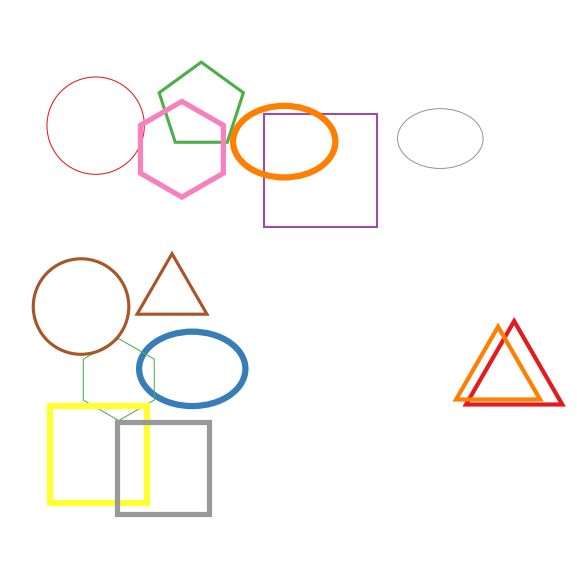[{"shape": "triangle", "thickness": 2, "radius": 0.48, "center": [0.89, 0.347]}, {"shape": "circle", "thickness": 0.5, "radius": 0.42, "center": [0.166, 0.782]}, {"shape": "oval", "thickness": 3, "radius": 0.46, "center": [0.333, 0.36]}, {"shape": "hexagon", "thickness": 0.5, "radius": 0.35, "center": [0.206, 0.342]}, {"shape": "pentagon", "thickness": 1.5, "radius": 0.38, "center": [0.349, 0.815]}, {"shape": "square", "thickness": 1, "radius": 0.49, "center": [0.555, 0.704]}, {"shape": "oval", "thickness": 3, "radius": 0.44, "center": [0.492, 0.754]}, {"shape": "triangle", "thickness": 2, "radius": 0.42, "center": [0.863, 0.349]}, {"shape": "square", "thickness": 3, "radius": 0.42, "center": [0.17, 0.212]}, {"shape": "triangle", "thickness": 1.5, "radius": 0.35, "center": [0.298, 0.49]}, {"shape": "circle", "thickness": 1.5, "radius": 0.41, "center": [0.14, 0.468]}, {"shape": "hexagon", "thickness": 2.5, "radius": 0.41, "center": [0.315, 0.741]}, {"shape": "square", "thickness": 2.5, "radius": 0.4, "center": [0.282, 0.188]}, {"shape": "oval", "thickness": 0.5, "radius": 0.37, "center": [0.762, 0.759]}]